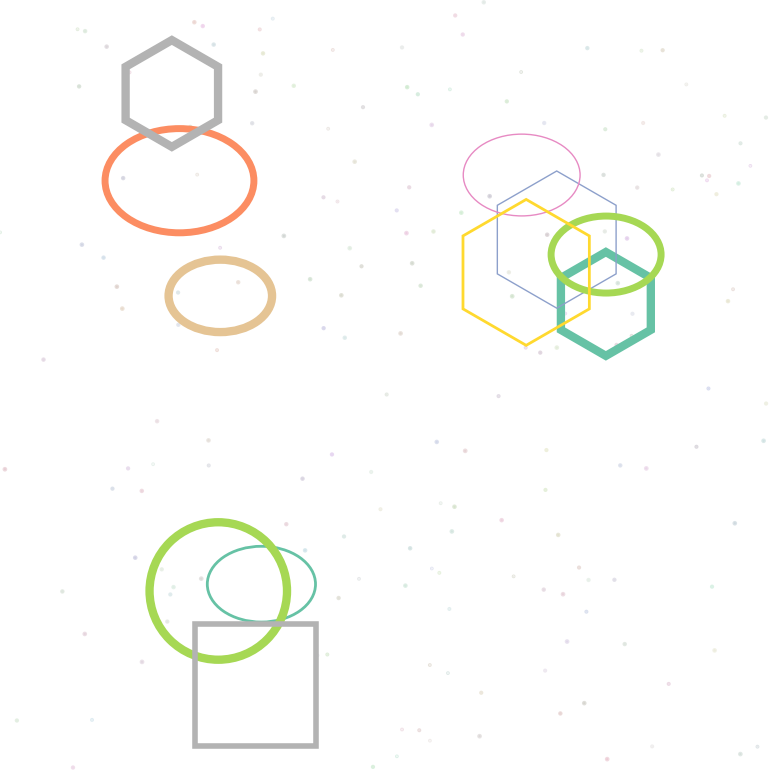[{"shape": "oval", "thickness": 1, "radius": 0.35, "center": [0.339, 0.241]}, {"shape": "hexagon", "thickness": 3, "radius": 0.34, "center": [0.787, 0.605]}, {"shape": "oval", "thickness": 2.5, "radius": 0.48, "center": [0.233, 0.765]}, {"shape": "hexagon", "thickness": 0.5, "radius": 0.45, "center": [0.723, 0.689]}, {"shape": "oval", "thickness": 0.5, "radius": 0.38, "center": [0.677, 0.773]}, {"shape": "oval", "thickness": 2.5, "radius": 0.36, "center": [0.787, 0.669]}, {"shape": "circle", "thickness": 3, "radius": 0.45, "center": [0.283, 0.232]}, {"shape": "hexagon", "thickness": 1, "radius": 0.47, "center": [0.683, 0.646]}, {"shape": "oval", "thickness": 3, "radius": 0.34, "center": [0.286, 0.616]}, {"shape": "hexagon", "thickness": 3, "radius": 0.35, "center": [0.223, 0.879]}, {"shape": "square", "thickness": 2, "radius": 0.4, "center": [0.332, 0.11]}]